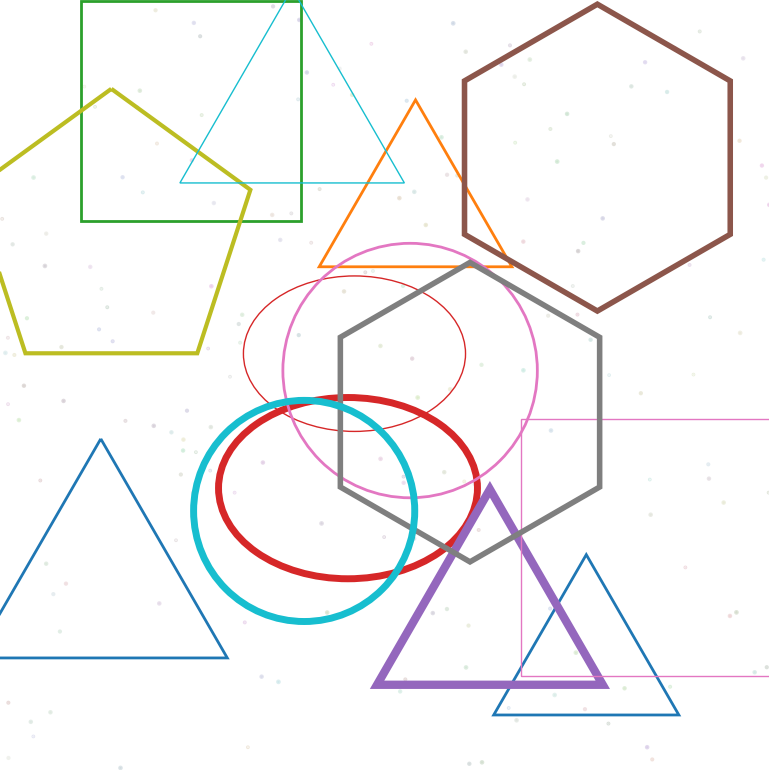[{"shape": "triangle", "thickness": 1, "radius": 0.69, "center": [0.761, 0.141]}, {"shape": "triangle", "thickness": 1, "radius": 0.95, "center": [0.131, 0.24]}, {"shape": "triangle", "thickness": 1, "radius": 0.72, "center": [0.54, 0.726]}, {"shape": "square", "thickness": 1, "radius": 0.71, "center": [0.248, 0.856]}, {"shape": "oval", "thickness": 2.5, "radius": 0.84, "center": [0.452, 0.366]}, {"shape": "oval", "thickness": 0.5, "radius": 0.72, "center": [0.46, 0.541]}, {"shape": "triangle", "thickness": 3, "radius": 0.85, "center": [0.636, 0.195]}, {"shape": "hexagon", "thickness": 2, "radius": 1.0, "center": [0.776, 0.795]}, {"shape": "circle", "thickness": 1, "radius": 0.83, "center": [0.533, 0.519]}, {"shape": "square", "thickness": 0.5, "radius": 0.83, "center": [0.843, 0.289]}, {"shape": "hexagon", "thickness": 2, "radius": 0.97, "center": [0.61, 0.465]}, {"shape": "pentagon", "thickness": 1.5, "radius": 0.95, "center": [0.145, 0.695]}, {"shape": "circle", "thickness": 2.5, "radius": 0.72, "center": [0.395, 0.336]}, {"shape": "triangle", "thickness": 0.5, "radius": 0.84, "center": [0.379, 0.847]}]